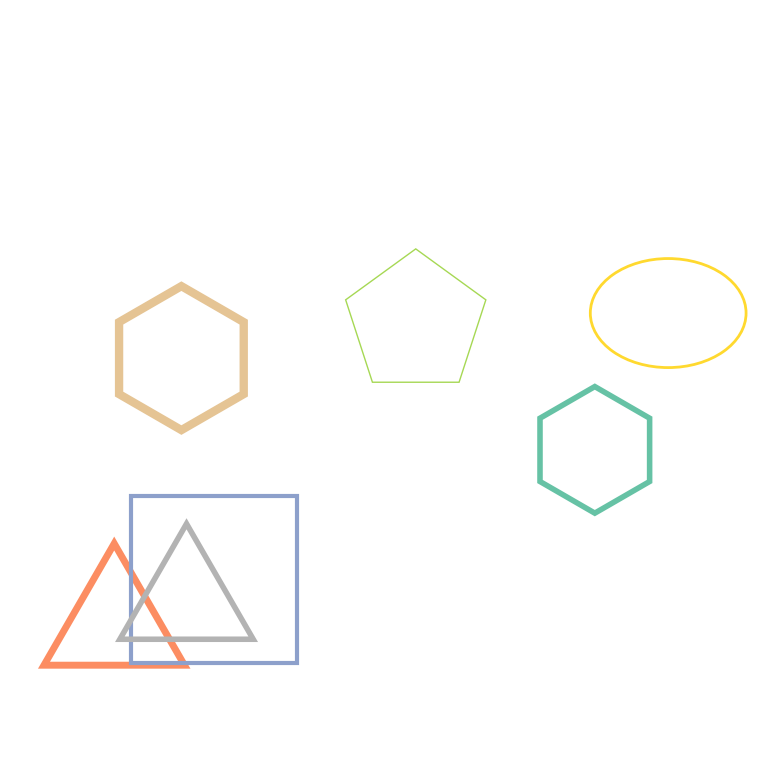[{"shape": "hexagon", "thickness": 2, "radius": 0.41, "center": [0.772, 0.416]}, {"shape": "triangle", "thickness": 2.5, "radius": 0.53, "center": [0.148, 0.189]}, {"shape": "square", "thickness": 1.5, "radius": 0.54, "center": [0.278, 0.248]}, {"shape": "pentagon", "thickness": 0.5, "radius": 0.48, "center": [0.54, 0.581]}, {"shape": "oval", "thickness": 1, "radius": 0.51, "center": [0.868, 0.593]}, {"shape": "hexagon", "thickness": 3, "radius": 0.47, "center": [0.236, 0.535]}, {"shape": "triangle", "thickness": 2, "radius": 0.5, "center": [0.242, 0.22]}]